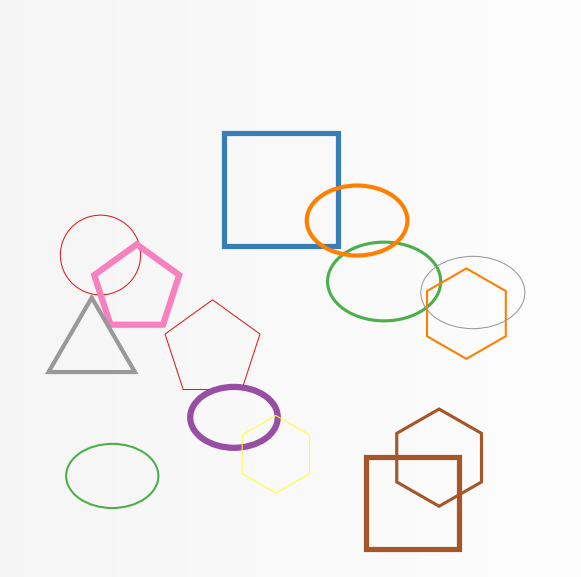[{"shape": "pentagon", "thickness": 0.5, "radius": 0.43, "center": [0.366, 0.394]}, {"shape": "circle", "thickness": 0.5, "radius": 0.35, "center": [0.173, 0.558]}, {"shape": "square", "thickness": 2.5, "radius": 0.49, "center": [0.484, 0.671]}, {"shape": "oval", "thickness": 1, "radius": 0.4, "center": [0.193, 0.175]}, {"shape": "oval", "thickness": 1.5, "radius": 0.49, "center": [0.661, 0.512]}, {"shape": "oval", "thickness": 3, "radius": 0.38, "center": [0.403, 0.276]}, {"shape": "hexagon", "thickness": 1, "radius": 0.39, "center": [0.802, 0.456]}, {"shape": "oval", "thickness": 2, "radius": 0.43, "center": [0.614, 0.617]}, {"shape": "hexagon", "thickness": 0.5, "radius": 0.34, "center": [0.475, 0.213]}, {"shape": "hexagon", "thickness": 1.5, "radius": 0.42, "center": [0.755, 0.207]}, {"shape": "square", "thickness": 2.5, "radius": 0.4, "center": [0.71, 0.128]}, {"shape": "pentagon", "thickness": 3, "radius": 0.38, "center": [0.235, 0.499]}, {"shape": "triangle", "thickness": 2, "radius": 0.43, "center": [0.158, 0.398]}, {"shape": "oval", "thickness": 0.5, "radius": 0.45, "center": [0.813, 0.493]}]